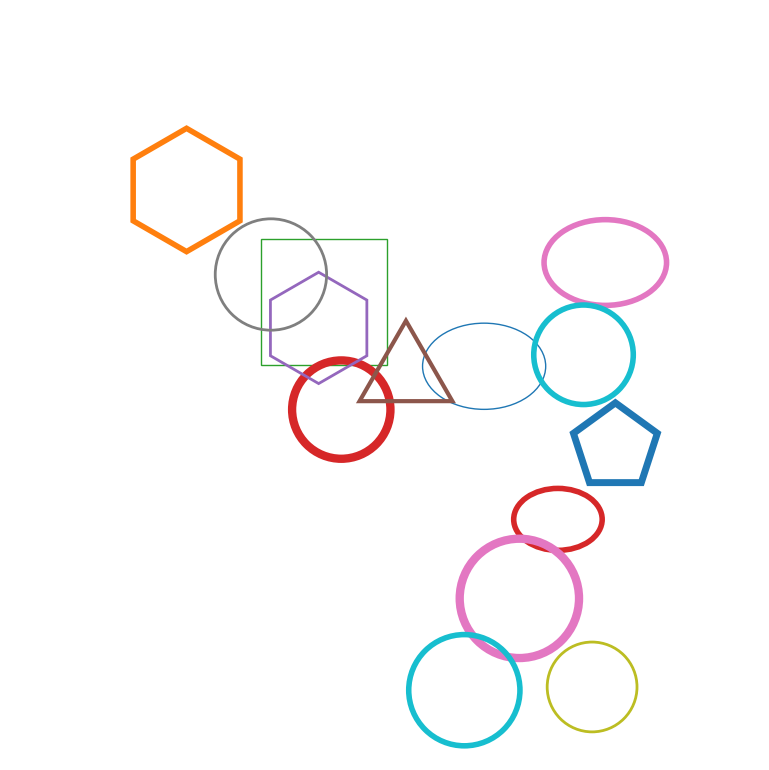[{"shape": "pentagon", "thickness": 2.5, "radius": 0.29, "center": [0.799, 0.42]}, {"shape": "oval", "thickness": 0.5, "radius": 0.4, "center": [0.629, 0.524]}, {"shape": "hexagon", "thickness": 2, "radius": 0.4, "center": [0.242, 0.753]}, {"shape": "square", "thickness": 0.5, "radius": 0.41, "center": [0.421, 0.608]}, {"shape": "oval", "thickness": 2, "radius": 0.29, "center": [0.725, 0.325]}, {"shape": "circle", "thickness": 3, "radius": 0.32, "center": [0.443, 0.468]}, {"shape": "hexagon", "thickness": 1, "radius": 0.36, "center": [0.414, 0.574]}, {"shape": "triangle", "thickness": 1.5, "radius": 0.35, "center": [0.527, 0.514]}, {"shape": "circle", "thickness": 3, "radius": 0.39, "center": [0.674, 0.223]}, {"shape": "oval", "thickness": 2, "radius": 0.4, "center": [0.786, 0.659]}, {"shape": "circle", "thickness": 1, "radius": 0.36, "center": [0.352, 0.644]}, {"shape": "circle", "thickness": 1, "radius": 0.29, "center": [0.769, 0.108]}, {"shape": "circle", "thickness": 2, "radius": 0.36, "center": [0.603, 0.104]}, {"shape": "circle", "thickness": 2, "radius": 0.32, "center": [0.758, 0.539]}]